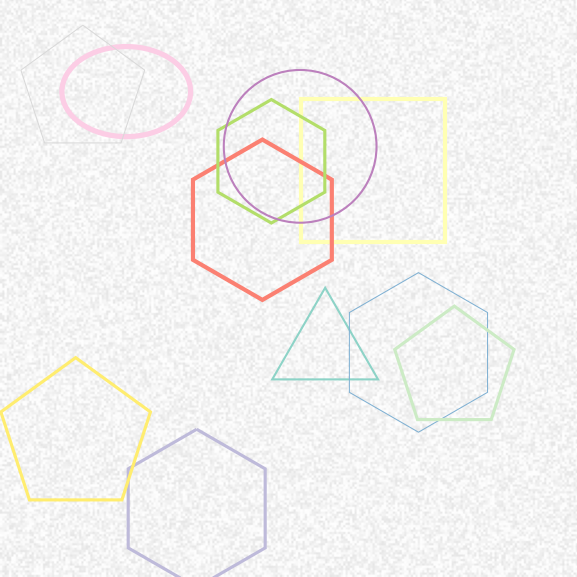[{"shape": "triangle", "thickness": 1, "radius": 0.53, "center": [0.563, 0.395]}, {"shape": "square", "thickness": 2, "radius": 0.62, "center": [0.646, 0.704]}, {"shape": "hexagon", "thickness": 1.5, "radius": 0.68, "center": [0.341, 0.119]}, {"shape": "hexagon", "thickness": 2, "radius": 0.69, "center": [0.454, 0.619]}, {"shape": "hexagon", "thickness": 0.5, "radius": 0.69, "center": [0.725, 0.389]}, {"shape": "hexagon", "thickness": 1.5, "radius": 0.53, "center": [0.47, 0.72]}, {"shape": "oval", "thickness": 2.5, "radius": 0.56, "center": [0.219, 0.841]}, {"shape": "pentagon", "thickness": 0.5, "radius": 0.56, "center": [0.143, 0.843]}, {"shape": "circle", "thickness": 1, "radius": 0.66, "center": [0.52, 0.746]}, {"shape": "pentagon", "thickness": 1.5, "radius": 0.54, "center": [0.787, 0.36]}, {"shape": "pentagon", "thickness": 1.5, "radius": 0.68, "center": [0.131, 0.244]}]